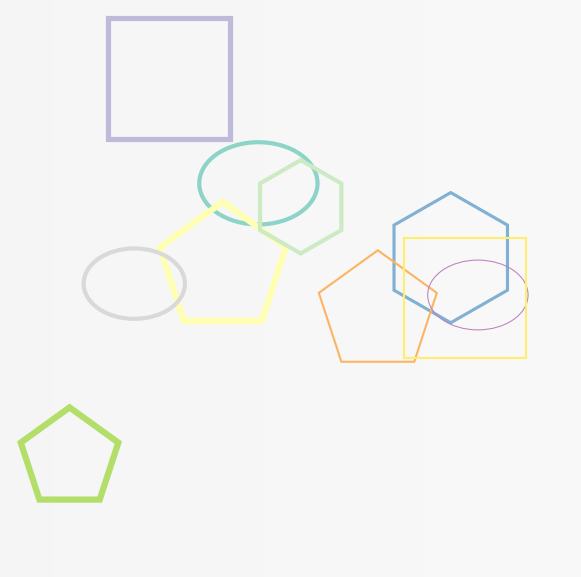[{"shape": "oval", "thickness": 2, "radius": 0.51, "center": [0.445, 0.682]}, {"shape": "pentagon", "thickness": 3, "radius": 0.57, "center": [0.383, 0.536]}, {"shape": "square", "thickness": 2.5, "radius": 0.52, "center": [0.291, 0.863]}, {"shape": "hexagon", "thickness": 1.5, "radius": 0.56, "center": [0.775, 0.553]}, {"shape": "pentagon", "thickness": 1, "radius": 0.53, "center": [0.65, 0.459]}, {"shape": "pentagon", "thickness": 3, "radius": 0.44, "center": [0.12, 0.205]}, {"shape": "oval", "thickness": 2, "radius": 0.44, "center": [0.231, 0.508]}, {"shape": "oval", "thickness": 0.5, "radius": 0.43, "center": [0.822, 0.488]}, {"shape": "hexagon", "thickness": 2, "radius": 0.4, "center": [0.517, 0.641]}, {"shape": "square", "thickness": 1, "radius": 0.52, "center": [0.8, 0.483]}]